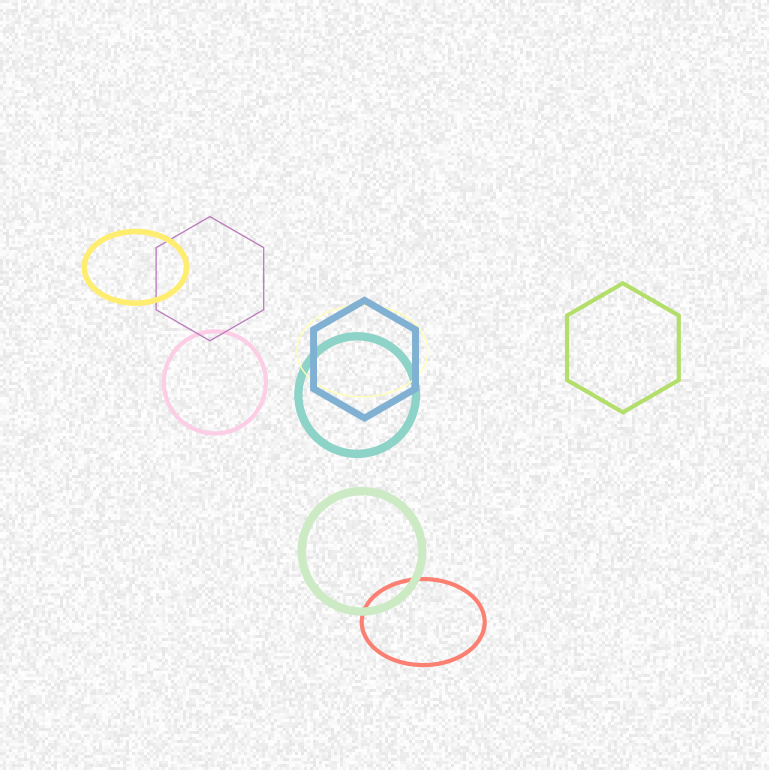[{"shape": "circle", "thickness": 3, "radius": 0.38, "center": [0.464, 0.487]}, {"shape": "oval", "thickness": 0.5, "radius": 0.42, "center": [0.471, 0.544]}, {"shape": "oval", "thickness": 1.5, "radius": 0.4, "center": [0.55, 0.192]}, {"shape": "hexagon", "thickness": 2.5, "radius": 0.38, "center": [0.473, 0.534]}, {"shape": "hexagon", "thickness": 1.5, "radius": 0.42, "center": [0.809, 0.548]}, {"shape": "circle", "thickness": 1.5, "radius": 0.33, "center": [0.279, 0.503]}, {"shape": "hexagon", "thickness": 0.5, "radius": 0.4, "center": [0.273, 0.638]}, {"shape": "circle", "thickness": 3, "radius": 0.39, "center": [0.47, 0.284]}, {"shape": "oval", "thickness": 2, "radius": 0.33, "center": [0.176, 0.653]}]